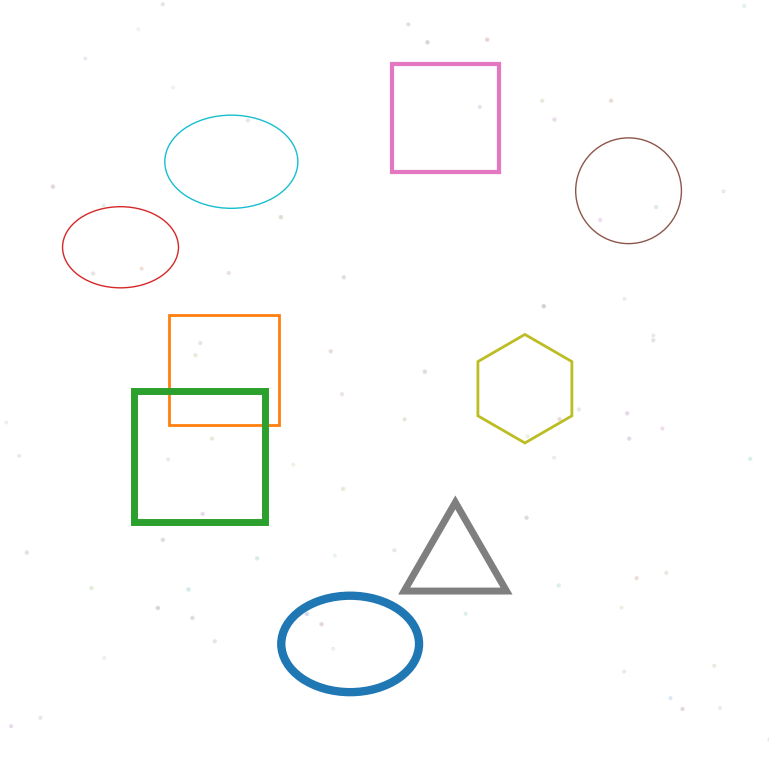[{"shape": "oval", "thickness": 3, "radius": 0.45, "center": [0.455, 0.164]}, {"shape": "square", "thickness": 1, "radius": 0.36, "center": [0.291, 0.519]}, {"shape": "square", "thickness": 2.5, "radius": 0.43, "center": [0.26, 0.407]}, {"shape": "oval", "thickness": 0.5, "radius": 0.38, "center": [0.157, 0.679]}, {"shape": "circle", "thickness": 0.5, "radius": 0.34, "center": [0.816, 0.752]}, {"shape": "square", "thickness": 1.5, "radius": 0.35, "center": [0.578, 0.847]}, {"shape": "triangle", "thickness": 2.5, "radius": 0.38, "center": [0.591, 0.271]}, {"shape": "hexagon", "thickness": 1, "radius": 0.35, "center": [0.682, 0.495]}, {"shape": "oval", "thickness": 0.5, "radius": 0.43, "center": [0.3, 0.79]}]